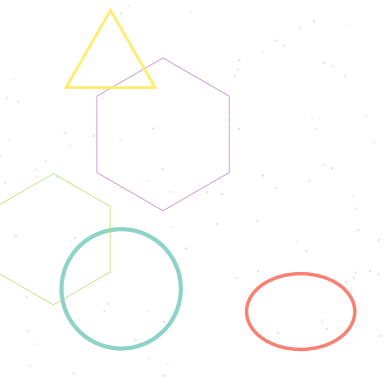[{"shape": "circle", "thickness": 3, "radius": 0.77, "center": [0.315, 0.25]}, {"shape": "oval", "thickness": 2.5, "radius": 0.7, "center": [0.781, 0.191]}, {"shape": "hexagon", "thickness": 0.5, "radius": 0.85, "center": [0.139, 0.379]}, {"shape": "hexagon", "thickness": 0.5, "radius": 0.99, "center": [0.423, 0.651]}, {"shape": "triangle", "thickness": 2, "radius": 0.67, "center": [0.287, 0.839]}]